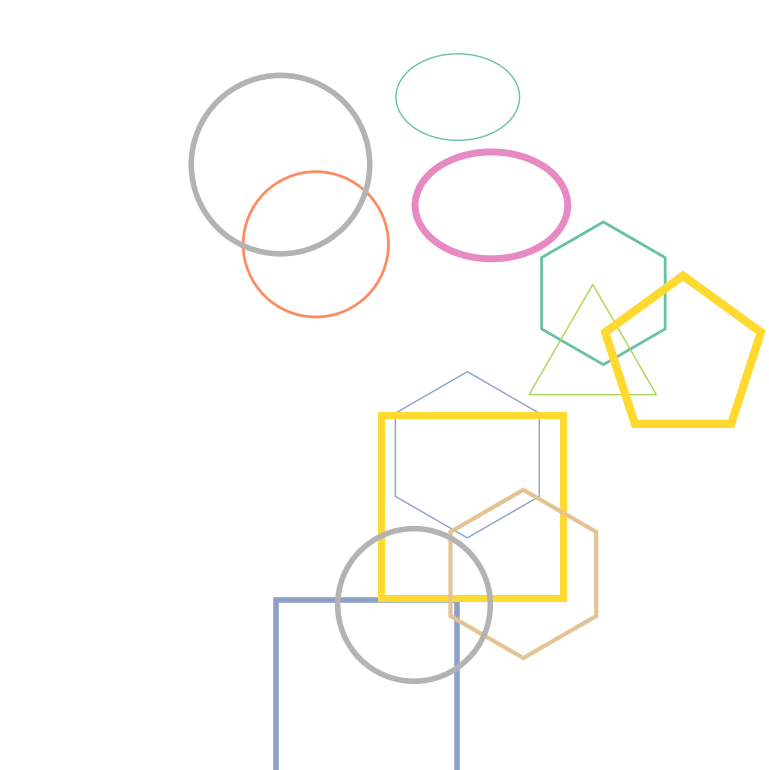[{"shape": "hexagon", "thickness": 1, "radius": 0.46, "center": [0.784, 0.619]}, {"shape": "oval", "thickness": 0.5, "radius": 0.4, "center": [0.594, 0.874]}, {"shape": "circle", "thickness": 1, "radius": 0.47, "center": [0.41, 0.683]}, {"shape": "square", "thickness": 2, "radius": 0.59, "center": [0.476, 0.104]}, {"shape": "hexagon", "thickness": 0.5, "radius": 0.54, "center": [0.607, 0.409]}, {"shape": "oval", "thickness": 2.5, "radius": 0.5, "center": [0.638, 0.733]}, {"shape": "triangle", "thickness": 0.5, "radius": 0.48, "center": [0.77, 0.535]}, {"shape": "pentagon", "thickness": 3, "radius": 0.53, "center": [0.887, 0.536]}, {"shape": "square", "thickness": 2.5, "radius": 0.59, "center": [0.613, 0.342]}, {"shape": "hexagon", "thickness": 1.5, "radius": 0.55, "center": [0.68, 0.255]}, {"shape": "circle", "thickness": 2, "radius": 0.58, "center": [0.364, 0.786]}, {"shape": "circle", "thickness": 2, "radius": 0.5, "center": [0.538, 0.214]}]